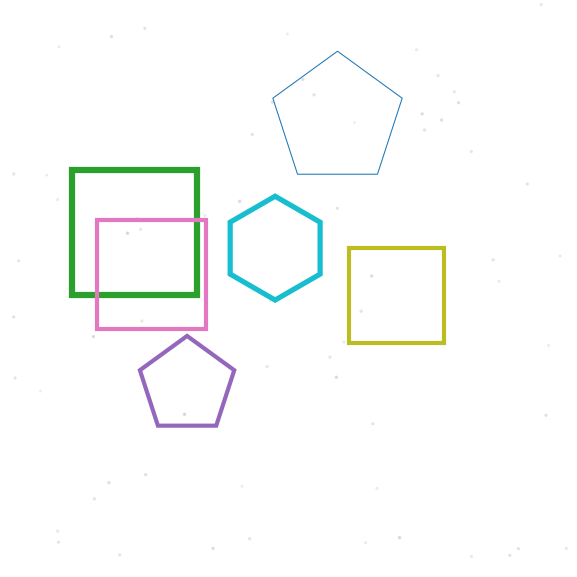[{"shape": "pentagon", "thickness": 0.5, "radius": 0.59, "center": [0.584, 0.793]}, {"shape": "square", "thickness": 3, "radius": 0.54, "center": [0.233, 0.597]}, {"shape": "pentagon", "thickness": 2, "radius": 0.43, "center": [0.324, 0.332]}, {"shape": "square", "thickness": 2, "radius": 0.47, "center": [0.262, 0.524]}, {"shape": "square", "thickness": 2, "radius": 0.41, "center": [0.687, 0.488]}, {"shape": "hexagon", "thickness": 2.5, "radius": 0.45, "center": [0.476, 0.569]}]